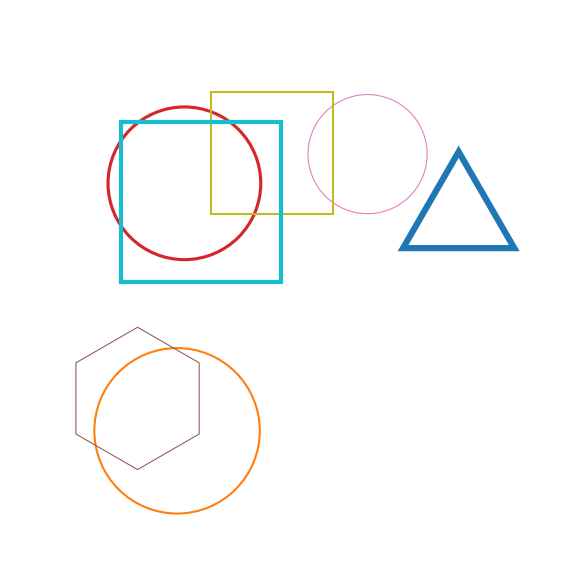[{"shape": "triangle", "thickness": 3, "radius": 0.56, "center": [0.794, 0.625]}, {"shape": "circle", "thickness": 1, "radius": 0.72, "center": [0.307, 0.253]}, {"shape": "circle", "thickness": 1.5, "radius": 0.66, "center": [0.319, 0.682]}, {"shape": "hexagon", "thickness": 0.5, "radius": 0.62, "center": [0.238, 0.309]}, {"shape": "circle", "thickness": 0.5, "radius": 0.52, "center": [0.637, 0.732]}, {"shape": "square", "thickness": 1, "radius": 0.53, "center": [0.471, 0.734]}, {"shape": "square", "thickness": 2, "radius": 0.69, "center": [0.348, 0.649]}]